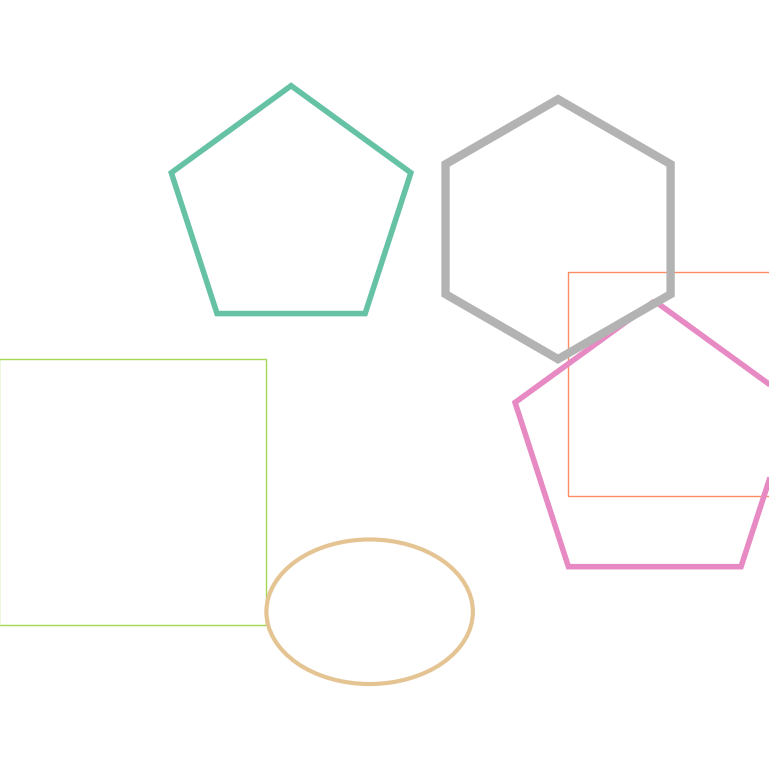[{"shape": "pentagon", "thickness": 2, "radius": 0.82, "center": [0.378, 0.725]}, {"shape": "square", "thickness": 0.5, "radius": 0.73, "center": [0.883, 0.501]}, {"shape": "pentagon", "thickness": 2, "radius": 0.95, "center": [0.85, 0.418]}, {"shape": "square", "thickness": 0.5, "radius": 0.86, "center": [0.172, 0.361]}, {"shape": "oval", "thickness": 1.5, "radius": 0.67, "center": [0.48, 0.206]}, {"shape": "hexagon", "thickness": 3, "radius": 0.84, "center": [0.725, 0.702]}]